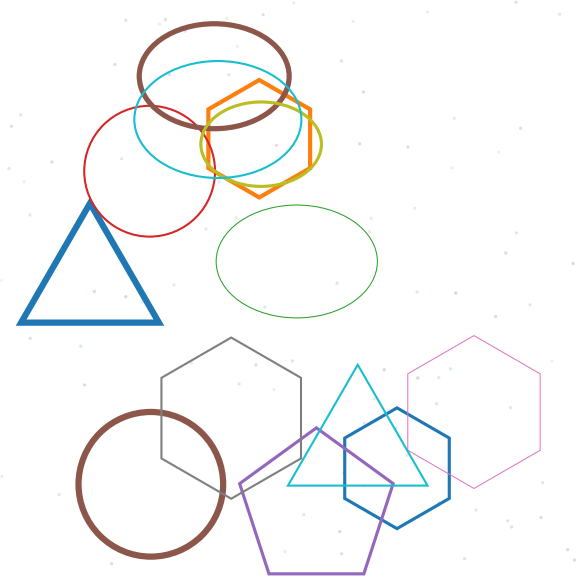[{"shape": "hexagon", "thickness": 1.5, "radius": 0.52, "center": [0.687, 0.188]}, {"shape": "triangle", "thickness": 3, "radius": 0.69, "center": [0.156, 0.509]}, {"shape": "hexagon", "thickness": 2, "radius": 0.51, "center": [0.449, 0.759]}, {"shape": "oval", "thickness": 0.5, "radius": 0.7, "center": [0.514, 0.546]}, {"shape": "circle", "thickness": 1, "radius": 0.57, "center": [0.259, 0.703]}, {"shape": "pentagon", "thickness": 1.5, "radius": 0.7, "center": [0.548, 0.119]}, {"shape": "oval", "thickness": 2.5, "radius": 0.65, "center": [0.371, 0.867]}, {"shape": "circle", "thickness": 3, "radius": 0.63, "center": [0.261, 0.161]}, {"shape": "hexagon", "thickness": 0.5, "radius": 0.66, "center": [0.821, 0.286]}, {"shape": "hexagon", "thickness": 1, "radius": 0.7, "center": [0.4, 0.275]}, {"shape": "oval", "thickness": 1.5, "radius": 0.52, "center": [0.452, 0.749]}, {"shape": "triangle", "thickness": 1, "radius": 0.7, "center": [0.619, 0.228]}, {"shape": "oval", "thickness": 1, "radius": 0.72, "center": [0.377, 0.792]}]